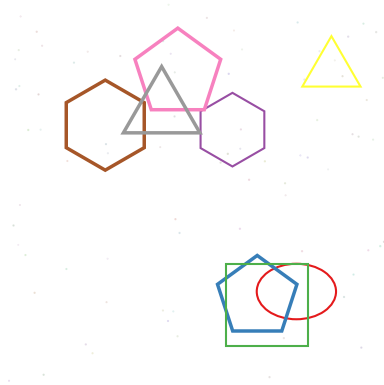[{"shape": "oval", "thickness": 1.5, "radius": 0.51, "center": [0.77, 0.243]}, {"shape": "pentagon", "thickness": 2.5, "radius": 0.54, "center": [0.668, 0.228]}, {"shape": "square", "thickness": 1.5, "radius": 0.53, "center": [0.694, 0.208]}, {"shape": "hexagon", "thickness": 1.5, "radius": 0.48, "center": [0.604, 0.663]}, {"shape": "triangle", "thickness": 1.5, "radius": 0.44, "center": [0.861, 0.819]}, {"shape": "hexagon", "thickness": 2.5, "radius": 0.58, "center": [0.273, 0.675]}, {"shape": "pentagon", "thickness": 2.5, "radius": 0.59, "center": [0.462, 0.81]}, {"shape": "triangle", "thickness": 2.5, "radius": 0.57, "center": [0.42, 0.712]}]